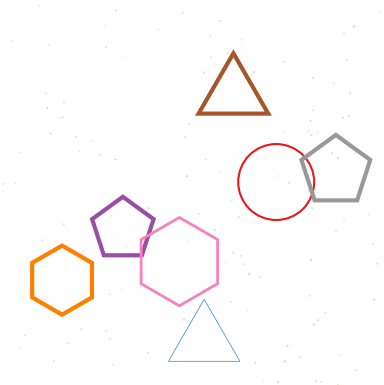[{"shape": "circle", "thickness": 1.5, "radius": 0.49, "center": [0.717, 0.527]}, {"shape": "triangle", "thickness": 0.5, "radius": 0.54, "center": [0.53, 0.115]}, {"shape": "pentagon", "thickness": 3, "radius": 0.42, "center": [0.319, 0.405]}, {"shape": "hexagon", "thickness": 3, "radius": 0.45, "center": [0.161, 0.272]}, {"shape": "triangle", "thickness": 3, "radius": 0.52, "center": [0.606, 0.757]}, {"shape": "hexagon", "thickness": 2, "radius": 0.57, "center": [0.466, 0.32]}, {"shape": "pentagon", "thickness": 3, "radius": 0.47, "center": [0.872, 0.556]}]